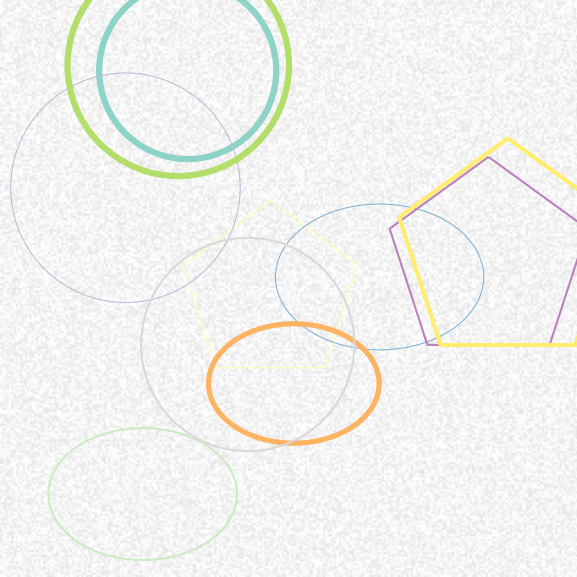[{"shape": "circle", "thickness": 3, "radius": 0.77, "center": [0.325, 0.877]}, {"shape": "pentagon", "thickness": 0.5, "radius": 0.8, "center": [0.468, 0.491]}, {"shape": "circle", "thickness": 0.5, "radius": 0.99, "center": [0.217, 0.674]}, {"shape": "oval", "thickness": 0.5, "radius": 0.9, "center": [0.657, 0.52]}, {"shape": "oval", "thickness": 2.5, "radius": 0.74, "center": [0.509, 0.335]}, {"shape": "circle", "thickness": 3, "radius": 0.96, "center": [0.309, 0.886]}, {"shape": "circle", "thickness": 1, "radius": 0.92, "center": [0.429, 0.403]}, {"shape": "pentagon", "thickness": 1, "radius": 0.9, "center": [0.846, 0.547]}, {"shape": "oval", "thickness": 1, "radius": 0.82, "center": [0.247, 0.144]}, {"shape": "pentagon", "thickness": 2, "radius": 0.99, "center": [0.879, 0.562]}]